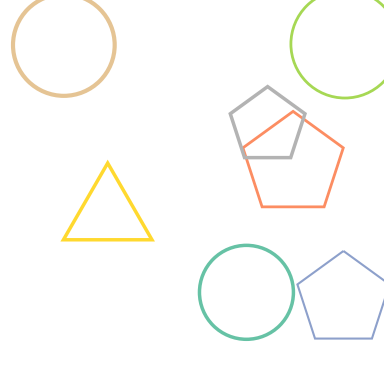[{"shape": "circle", "thickness": 2.5, "radius": 0.61, "center": [0.64, 0.241]}, {"shape": "pentagon", "thickness": 2, "radius": 0.69, "center": [0.761, 0.574]}, {"shape": "pentagon", "thickness": 1.5, "radius": 0.63, "center": [0.892, 0.222]}, {"shape": "circle", "thickness": 2, "radius": 0.7, "center": [0.896, 0.886]}, {"shape": "triangle", "thickness": 2.5, "radius": 0.66, "center": [0.28, 0.444]}, {"shape": "circle", "thickness": 3, "radius": 0.66, "center": [0.166, 0.883]}, {"shape": "pentagon", "thickness": 2.5, "radius": 0.51, "center": [0.695, 0.673]}]